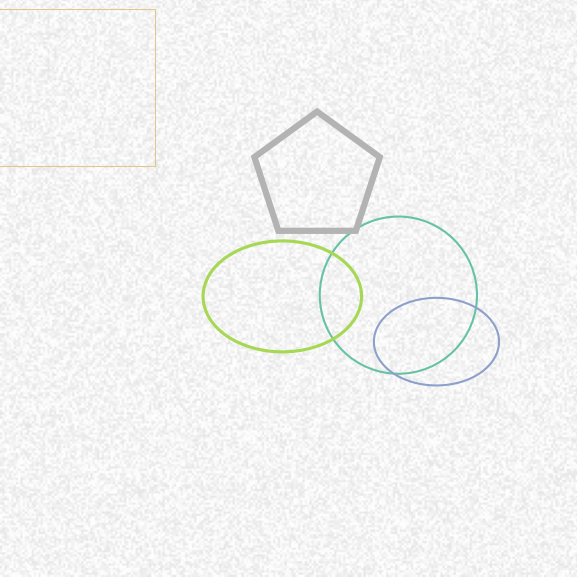[{"shape": "circle", "thickness": 1, "radius": 0.68, "center": [0.69, 0.488]}, {"shape": "oval", "thickness": 1, "radius": 0.54, "center": [0.756, 0.408]}, {"shape": "oval", "thickness": 1.5, "radius": 0.69, "center": [0.489, 0.486]}, {"shape": "square", "thickness": 0.5, "radius": 0.68, "center": [0.133, 0.847]}, {"shape": "pentagon", "thickness": 3, "radius": 0.57, "center": [0.549, 0.692]}]